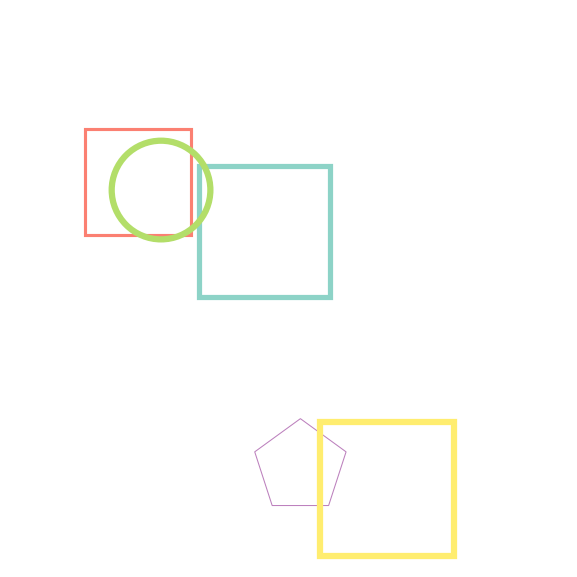[{"shape": "square", "thickness": 2.5, "radius": 0.57, "center": [0.458, 0.598]}, {"shape": "square", "thickness": 1.5, "radius": 0.46, "center": [0.239, 0.683]}, {"shape": "circle", "thickness": 3, "radius": 0.43, "center": [0.279, 0.67]}, {"shape": "pentagon", "thickness": 0.5, "radius": 0.42, "center": [0.52, 0.191]}, {"shape": "square", "thickness": 3, "radius": 0.58, "center": [0.67, 0.153]}]